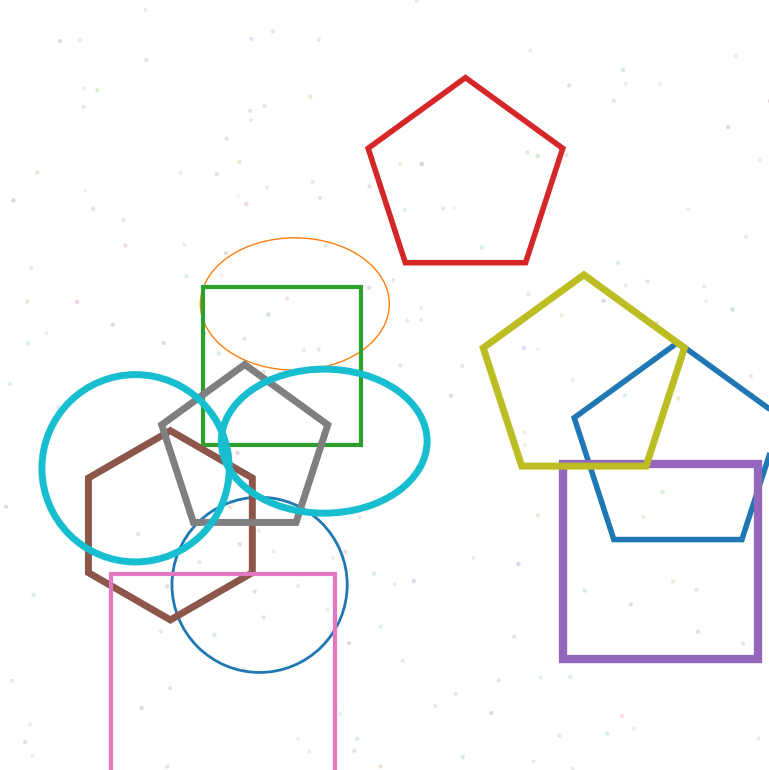[{"shape": "circle", "thickness": 1, "radius": 0.57, "center": [0.337, 0.24]}, {"shape": "pentagon", "thickness": 2, "radius": 0.71, "center": [0.88, 0.414]}, {"shape": "oval", "thickness": 0.5, "radius": 0.61, "center": [0.383, 0.605]}, {"shape": "square", "thickness": 1.5, "radius": 0.51, "center": [0.367, 0.525]}, {"shape": "pentagon", "thickness": 2, "radius": 0.66, "center": [0.604, 0.766]}, {"shape": "square", "thickness": 3, "radius": 0.63, "center": [0.858, 0.271]}, {"shape": "hexagon", "thickness": 2.5, "radius": 0.61, "center": [0.221, 0.318]}, {"shape": "square", "thickness": 1.5, "radius": 0.73, "center": [0.29, 0.109]}, {"shape": "pentagon", "thickness": 2.5, "radius": 0.57, "center": [0.318, 0.413]}, {"shape": "pentagon", "thickness": 2.5, "radius": 0.69, "center": [0.758, 0.506]}, {"shape": "oval", "thickness": 2.5, "radius": 0.67, "center": [0.421, 0.427]}, {"shape": "circle", "thickness": 2.5, "radius": 0.61, "center": [0.176, 0.392]}]